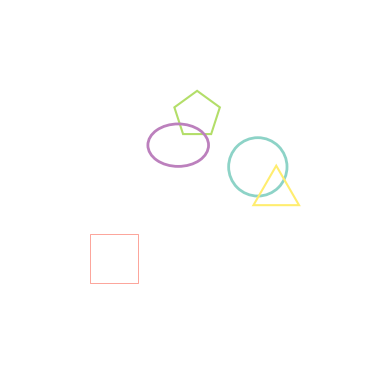[{"shape": "circle", "thickness": 2, "radius": 0.38, "center": [0.67, 0.567]}, {"shape": "square", "thickness": 0.5, "radius": 0.32, "center": [0.296, 0.329]}, {"shape": "pentagon", "thickness": 1.5, "radius": 0.31, "center": [0.512, 0.702]}, {"shape": "oval", "thickness": 2, "radius": 0.39, "center": [0.463, 0.623]}, {"shape": "triangle", "thickness": 1.5, "radius": 0.34, "center": [0.718, 0.501]}]